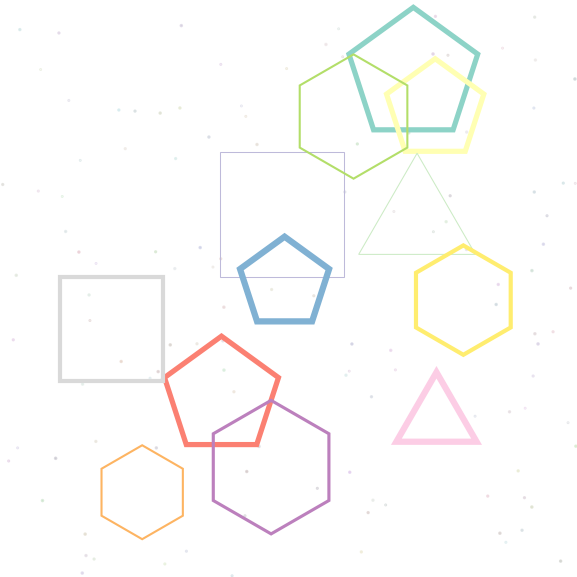[{"shape": "pentagon", "thickness": 2.5, "radius": 0.59, "center": [0.716, 0.869]}, {"shape": "pentagon", "thickness": 2.5, "radius": 0.44, "center": [0.754, 0.809]}, {"shape": "square", "thickness": 0.5, "radius": 0.54, "center": [0.489, 0.628]}, {"shape": "pentagon", "thickness": 2.5, "radius": 0.52, "center": [0.384, 0.313]}, {"shape": "pentagon", "thickness": 3, "radius": 0.41, "center": [0.493, 0.508]}, {"shape": "hexagon", "thickness": 1, "radius": 0.41, "center": [0.246, 0.147]}, {"shape": "hexagon", "thickness": 1, "radius": 0.54, "center": [0.612, 0.797]}, {"shape": "triangle", "thickness": 3, "radius": 0.4, "center": [0.756, 0.274]}, {"shape": "square", "thickness": 2, "radius": 0.45, "center": [0.193, 0.429]}, {"shape": "hexagon", "thickness": 1.5, "radius": 0.58, "center": [0.469, 0.19]}, {"shape": "triangle", "thickness": 0.5, "radius": 0.58, "center": [0.722, 0.617]}, {"shape": "hexagon", "thickness": 2, "radius": 0.47, "center": [0.802, 0.479]}]